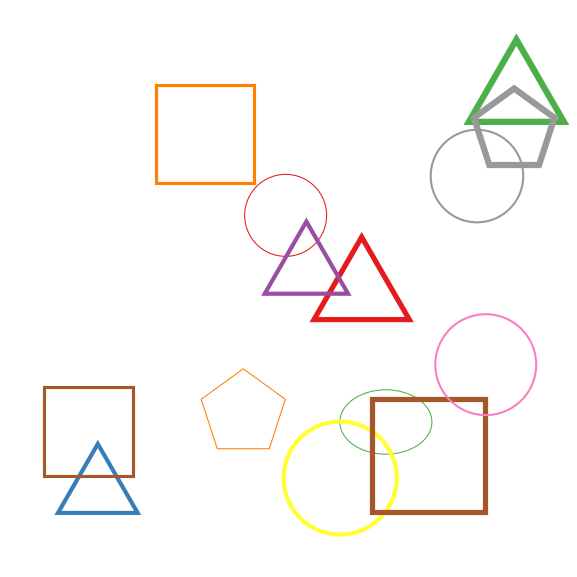[{"shape": "triangle", "thickness": 2.5, "radius": 0.48, "center": [0.626, 0.493]}, {"shape": "circle", "thickness": 0.5, "radius": 0.35, "center": [0.495, 0.626]}, {"shape": "triangle", "thickness": 2, "radius": 0.4, "center": [0.169, 0.151]}, {"shape": "triangle", "thickness": 3, "radius": 0.48, "center": [0.894, 0.836]}, {"shape": "oval", "thickness": 0.5, "radius": 0.4, "center": [0.668, 0.268]}, {"shape": "triangle", "thickness": 2, "radius": 0.42, "center": [0.531, 0.532]}, {"shape": "square", "thickness": 1.5, "radius": 0.42, "center": [0.355, 0.767]}, {"shape": "pentagon", "thickness": 0.5, "radius": 0.38, "center": [0.421, 0.284]}, {"shape": "circle", "thickness": 2, "radius": 0.49, "center": [0.589, 0.171]}, {"shape": "square", "thickness": 2.5, "radius": 0.49, "center": [0.742, 0.211]}, {"shape": "square", "thickness": 1.5, "radius": 0.39, "center": [0.154, 0.252]}, {"shape": "circle", "thickness": 1, "radius": 0.44, "center": [0.841, 0.368]}, {"shape": "pentagon", "thickness": 3, "radius": 0.37, "center": [0.89, 0.773]}, {"shape": "circle", "thickness": 1, "radius": 0.4, "center": [0.826, 0.694]}]